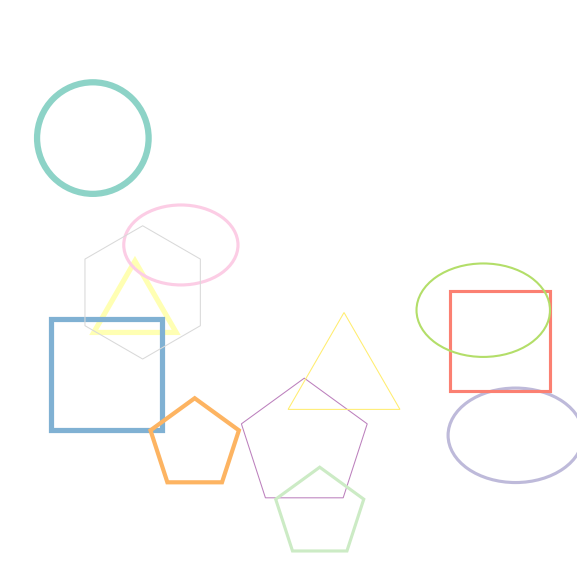[{"shape": "circle", "thickness": 3, "radius": 0.48, "center": [0.161, 0.76]}, {"shape": "triangle", "thickness": 2.5, "radius": 0.41, "center": [0.234, 0.465]}, {"shape": "oval", "thickness": 1.5, "radius": 0.58, "center": [0.893, 0.245]}, {"shape": "square", "thickness": 1.5, "radius": 0.43, "center": [0.865, 0.408]}, {"shape": "square", "thickness": 2.5, "radius": 0.48, "center": [0.184, 0.351]}, {"shape": "pentagon", "thickness": 2, "radius": 0.4, "center": [0.337, 0.229]}, {"shape": "oval", "thickness": 1, "radius": 0.58, "center": [0.837, 0.462]}, {"shape": "oval", "thickness": 1.5, "radius": 0.49, "center": [0.313, 0.575]}, {"shape": "hexagon", "thickness": 0.5, "radius": 0.58, "center": [0.247, 0.493]}, {"shape": "pentagon", "thickness": 0.5, "radius": 0.57, "center": [0.527, 0.23]}, {"shape": "pentagon", "thickness": 1.5, "radius": 0.4, "center": [0.554, 0.11]}, {"shape": "triangle", "thickness": 0.5, "radius": 0.56, "center": [0.596, 0.346]}]